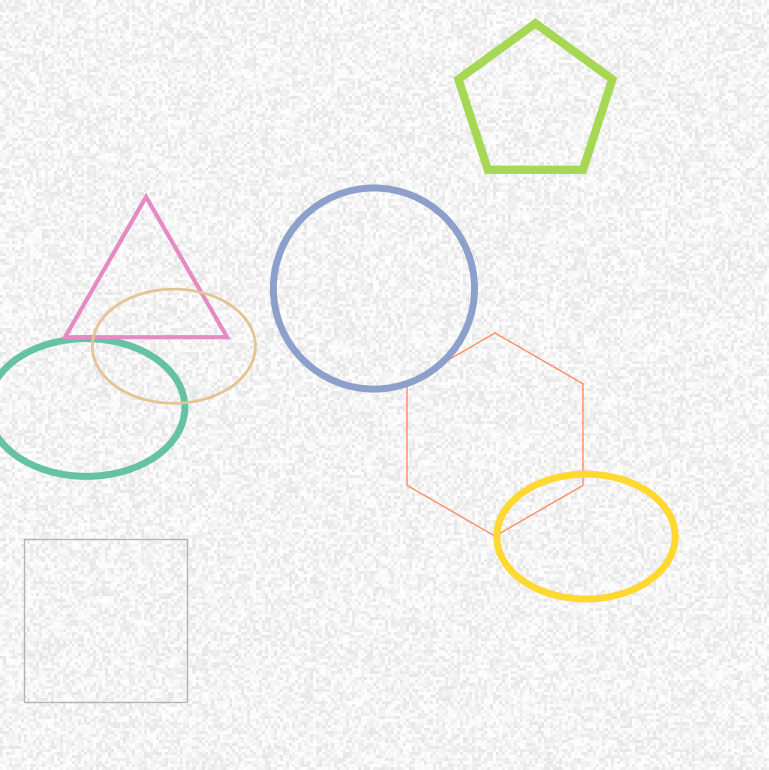[{"shape": "oval", "thickness": 2.5, "radius": 0.64, "center": [0.112, 0.471]}, {"shape": "hexagon", "thickness": 0.5, "radius": 0.66, "center": [0.643, 0.436]}, {"shape": "circle", "thickness": 2.5, "radius": 0.65, "center": [0.486, 0.625]}, {"shape": "triangle", "thickness": 1.5, "radius": 0.61, "center": [0.19, 0.623]}, {"shape": "pentagon", "thickness": 3, "radius": 0.53, "center": [0.695, 0.865]}, {"shape": "oval", "thickness": 2.5, "radius": 0.58, "center": [0.761, 0.303]}, {"shape": "oval", "thickness": 1, "radius": 0.53, "center": [0.226, 0.55]}, {"shape": "square", "thickness": 0.5, "radius": 0.53, "center": [0.136, 0.194]}]